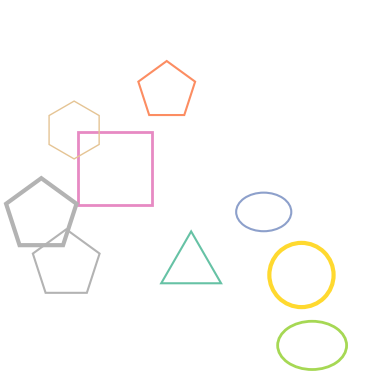[{"shape": "triangle", "thickness": 1.5, "radius": 0.45, "center": [0.496, 0.309]}, {"shape": "pentagon", "thickness": 1.5, "radius": 0.39, "center": [0.433, 0.764]}, {"shape": "oval", "thickness": 1.5, "radius": 0.36, "center": [0.685, 0.45]}, {"shape": "square", "thickness": 2, "radius": 0.48, "center": [0.299, 0.562]}, {"shape": "oval", "thickness": 2, "radius": 0.45, "center": [0.811, 0.103]}, {"shape": "circle", "thickness": 3, "radius": 0.42, "center": [0.783, 0.286]}, {"shape": "hexagon", "thickness": 1, "radius": 0.38, "center": [0.193, 0.662]}, {"shape": "pentagon", "thickness": 3, "radius": 0.48, "center": [0.107, 0.441]}, {"shape": "pentagon", "thickness": 1.5, "radius": 0.46, "center": [0.172, 0.313]}]